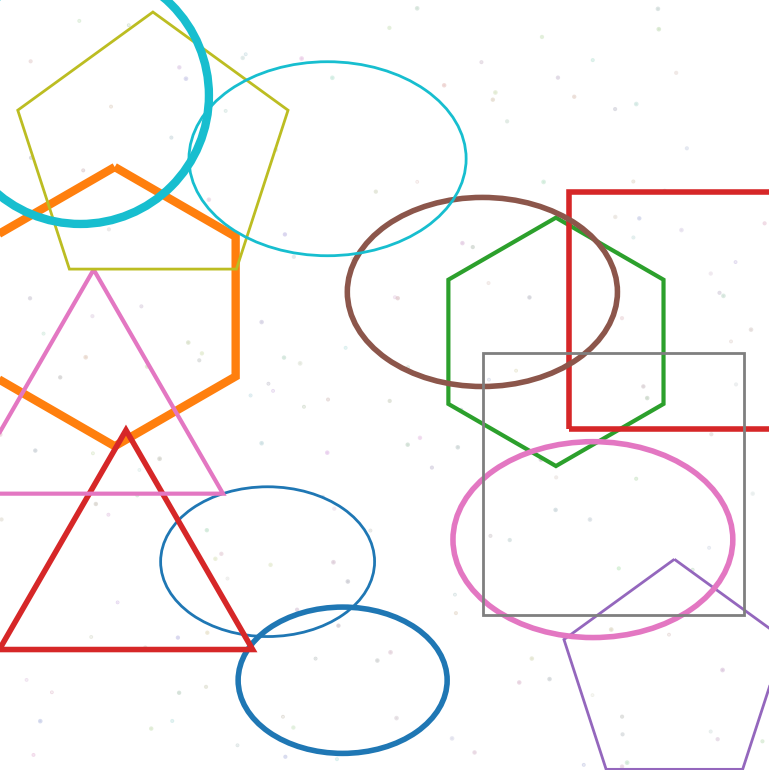[{"shape": "oval", "thickness": 1, "radius": 0.69, "center": [0.348, 0.271]}, {"shape": "oval", "thickness": 2, "radius": 0.68, "center": [0.445, 0.117]}, {"shape": "hexagon", "thickness": 3, "radius": 0.91, "center": [0.149, 0.602]}, {"shape": "hexagon", "thickness": 1.5, "radius": 0.81, "center": [0.722, 0.556]}, {"shape": "square", "thickness": 2, "radius": 0.77, "center": [0.893, 0.596]}, {"shape": "triangle", "thickness": 2, "radius": 0.95, "center": [0.164, 0.251]}, {"shape": "pentagon", "thickness": 1, "radius": 0.75, "center": [0.876, 0.123]}, {"shape": "oval", "thickness": 2, "radius": 0.88, "center": [0.626, 0.621]}, {"shape": "triangle", "thickness": 1.5, "radius": 0.97, "center": [0.122, 0.456]}, {"shape": "oval", "thickness": 2, "radius": 0.91, "center": [0.77, 0.299]}, {"shape": "square", "thickness": 1, "radius": 0.85, "center": [0.797, 0.371]}, {"shape": "pentagon", "thickness": 1, "radius": 0.92, "center": [0.199, 0.8]}, {"shape": "oval", "thickness": 1, "radius": 0.9, "center": [0.425, 0.794]}, {"shape": "circle", "thickness": 3, "radius": 0.83, "center": [0.104, 0.876]}]